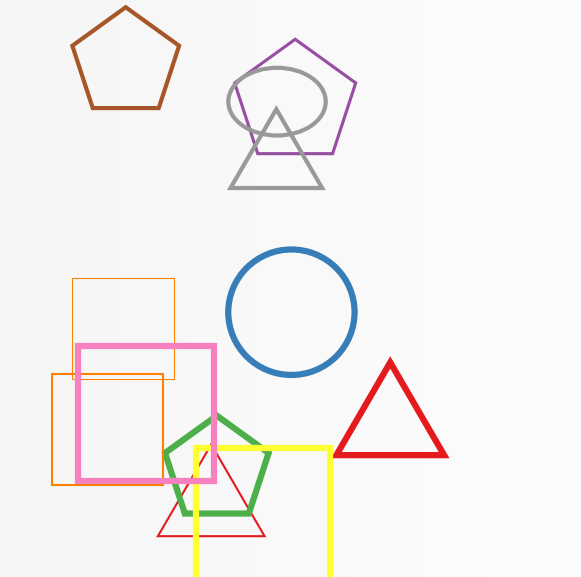[{"shape": "triangle", "thickness": 1, "radius": 0.53, "center": [0.363, 0.124]}, {"shape": "triangle", "thickness": 3, "radius": 0.53, "center": [0.671, 0.265]}, {"shape": "circle", "thickness": 3, "radius": 0.54, "center": [0.501, 0.458]}, {"shape": "pentagon", "thickness": 3, "radius": 0.47, "center": [0.373, 0.186]}, {"shape": "pentagon", "thickness": 1.5, "radius": 0.55, "center": [0.508, 0.822]}, {"shape": "square", "thickness": 0.5, "radius": 0.44, "center": [0.211, 0.431]}, {"shape": "square", "thickness": 1, "radius": 0.48, "center": [0.185, 0.255]}, {"shape": "square", "thickness": 3, "radius": 0.58, "center": [0.453, 0.107]}, {"shape": "pentagon", "thickness": 2, "radius": 0.48, "center": [0.216, 0.89]}, {"shape": "square", "thickness": 3, "radius": 0.58, "center": [0.251, 0.283]}, {"shape": "oval", "thickness": 2, "radius": 0.42, "center": [0.477, 0.823]}, {"shape": "triangle", "thickness": 2, "radius": 0.46, "center": [0.475, 0.719]}]